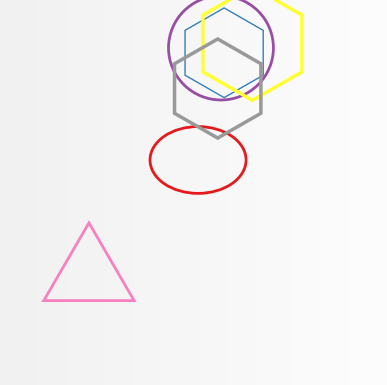[{"shape": "oval", "thickness": 2, "radius": 0.62, "center": [0.511, 0.584]}, {"shape": "hexagon", "thickness": 1, "radius": 0.58, "center": [0.578, 0.863]}, {"shape": "circle", "thickness": 2, "radius": 0.68, "center": [0.57, 0.876]}, {"shape": "hexagon", "thickness": 2.5, "radius": 0.74, "center": [0.651, 0.887]}, {"shape": "triangle", "thickness": 2, "radius": 0.67, "center": [0.23, 0.287]}, {"shape": "hexagon", "thickness": 2.5, "radius": 0.64, "center": [0.562, 0.77]}]